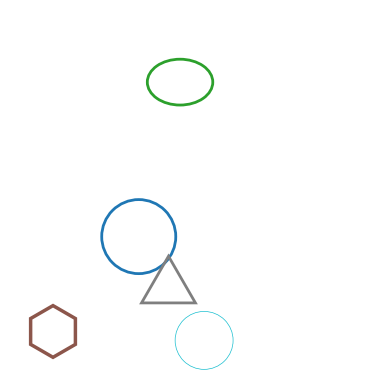[{"shape": "circle", "thickness": 2, "radius": 0.48, "center": [0.36, 0.385]}, {"shape": "oval", "thickness": 2, "radius": 0.43, "center": [0.468, 0.787]}, {"shape": "hexagon", "thickness": 2.5, "radius": 0.34, "center": [0.138, 0.139]}, {"shape": "triangle", "thickness": 2, "radius": 0.4, "center": [0.438, 0.254]}, {"shape": "circle", "thickness": 0.5, "radius": 0.38, "center": [0.53, 0.116]}]